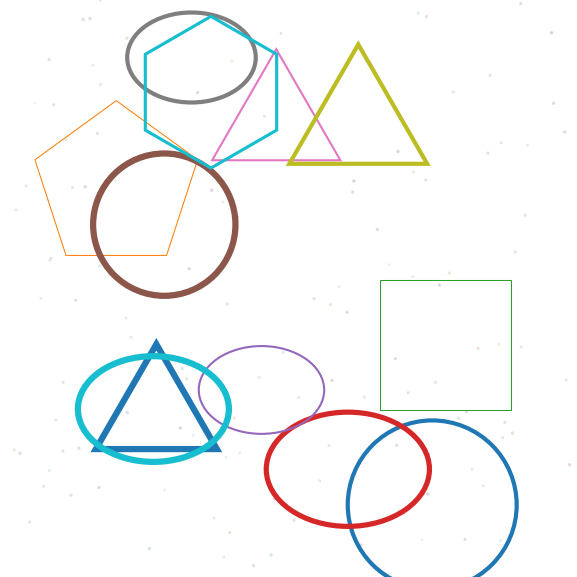[{"shape": "triangle", "thickness": 3, "radius": 0.6, "center": [0.271, 0.282]}, {"shape": "circle", "thickness": 2, "radius": 0.73, "center": [0.748, 0.125]}, {"shape": "pentagon", "thickness": 0.5, "radius": 0.74, "center": [0.201, 0.677]}, {"shape": "square", "thickness": 0.5, "radius": 0.57, "center": [0.772, 0.402]}, {"shape": "oval", "thickness": 2.5, "radius": 0.71, "center": [0.602, 0.187]}, {"shape": "oval", "thickness": 1, "radius": 0.54, "center": [0.453, 0.324]}, {"shape": "circle", "thickness": 3, "radius": 0.62, "center": [0.284, 0.61]}, {"shape": "triangle", "thickness": 1, "radius": 0.64, "center": [0.478, 0.786]}, {"shape": "oval", "thickness": 2, "radius": 0.56, "center": [0.332, 0.9]}, {"shape": "triangle", "thickness": 2, "radius": 0.69, "center": [0.62, 0.784]}, {"shape": "oval", "thickness": 3, "radius": 0.65, "center": [0.266, 0.291]}, {"shape": "hexagon", "thickness": 1.5, "radius": 0.66, "center": [0.365, 0.839]}]